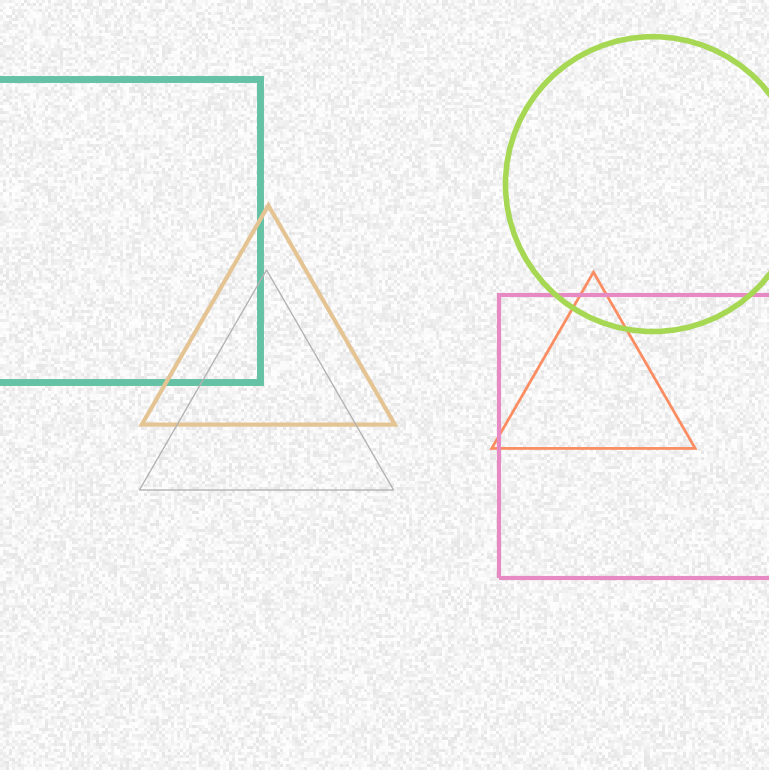[{"shape": "square", "thickness": 2.5, "radius": 0.99, "center": [0.14, 0.701]}, {"shape": "triangle", "thickness": 1, "radius": 0.76, "center": [0.771, 0.494]}, {"shape": "square", "thickness": 1.5, "radius": 0.92, "center": [0.832, 0.433]}, {"shape": "circle", "thickness": 2, "radius": 0.96, "center": [0.848, 0.761]}, {"shape": "triangle", "thickness": 1.5, "radius": 0.95, "center": [0.349, 0.543]}, {"shape": "triangle", "thickness": 0.5, "radius": 0.95, "center": [0.346, 0.459]}]